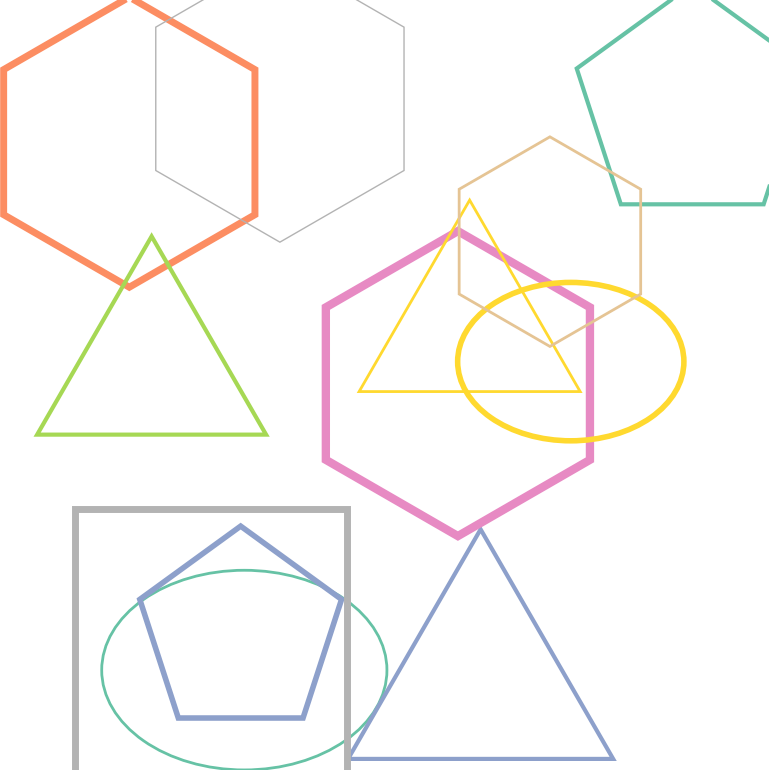[{"shape": "oval", "thickness": 1, "radius": 0.93, "center": [0.317, 0.13]}, {"shape": "pentagon", "thickness": 1.5, "radius": 0.79, "center": [0.899, 0.862]}, {"shape": "hexagon", "thickness": 2.5, "radius": 0.94, "center": [0.168, 0.815]}, {"shape": "triangle", "thickness": 1.5, "radius": 0.99, "center": [0.624, 0.114]}, {"shape": "pentagon", "thickness": 2, "radius": 0.69, "center": [0.313, 0.179]}, {"shape": "hexagon", "thickness": 3, "radius": 0.99, "center": [0.595, 0.502]}, {"shape": "triangle", "thickness": 1.5, "radius": 0.86, "center": [0.197, 0.521]}, {"shape": "triangle", "thickness": 1, "radius": 0.83, "center": [0.61, 0.574]}, {"shape": "oval", "thickness": 2, "radius": 0.73, "center": [0.741, 0.53]}, {"shape": "hexagon", "thickness": 1, "radius": 0.68, "center": [0.714, 0.686]}, {"shape": "square", "thickness": 2.5, "radius": 0.89, "center": [0.274, 0.162]}, {"shape": "hexagon", "thickness": 0.5, "radius": 0.93, "center": [0.364, 0.872]}]